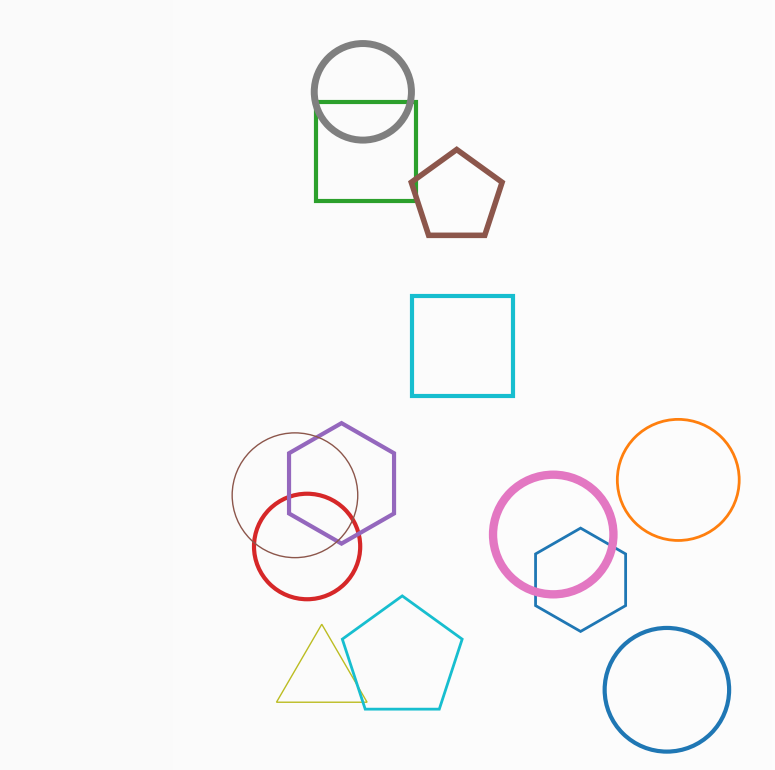[{"shape": "hexagon", "thickness": 1, "radius": 0.34, "center": [0.749, 0.247]}, {"shape": "circle", "thickness": 1.5, "radius": 0.4, "center": [0.861, 0.104]}, {"shape": "circle", "thickness": 1, "radius": 0.39, "center": [0.875, 0.377]}, {"shape": "square", "thickness": 1.5, "radius": 0.32, "center": [0.472, 0.803]}, {"shape": "circle", "thickness": 1.5, "radius": 0.34, "center": [0.396, 0.29]}, {"shape": "hexagon", "thickness": 1.5, "radius": 0.39, "center": [0.441, 0.372]}, {"shape": "circle", "thickness": 0.5, "radius": 0.41, "center": [0.381, 0.357]}, {"shape": "pentagon", "thickness": 2, "radius": 0.31, "center": [0.589, 0.744]}, {"shape": "circle", "thickness": 3, "radius": 0.39, "center": [0.714, 0.306]}, {"shape": "circle", "thickness": 2.5, "radius": 0.31, "center": [0.468, 0.881]}, {"shape": "triangle", "thickness": 0.5, "radius": 0.34, "center": [0.415, 0.122]}, {"shape": "pentagon", "thickness": 1, "radius": 0.41, "center": [0.519, 0.145]}, {"shape": "square", "thickness": 1.5, "radius": 0.32, "center": [0.597, 0.55]}]